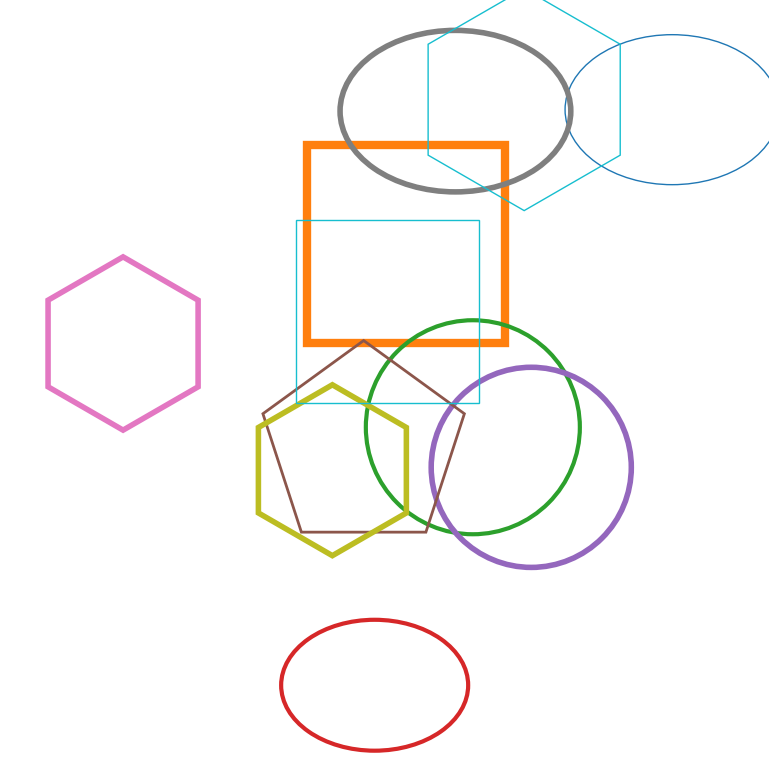[{"shape": "oval", "thickness": 0.5, "radius": 0.7, "center": [0.873, 0.858]}, {"shape": "square", "thickness": 3, "radius": 0.64, "center": [0.527, 0.683]}, {"shape": "circle", "thickness": 1.5, "radius": 0.69, "center": [0.614, 0.445]}, {"shape": "oval", "thickness": 1.5, "radius": 0.61, "center": [0.487, 0.11]}, {"shape": "circle", "thickness": 2, "radius": 0.65, "center": [0.69, 0.393]}, {"shape": "pentagon", "thickness": 1, "radius": 0.69, "center": [0.472, 0.42]}, {"shape": "hexagon", "thickness": 2, "radius": 0.56, "center": [0.16, 0.554]}, {"shape": "oval", "thickness": 2, "radius": 0.75, "center": [0.591, 0.856]}, {"shape": "hexagon", "thickness": 2, "radius": 0.55, "center": [0.432, 0.389]}, {"shape": "square", "thickness": 0.5, "radius": 0.59, "center": [0.503, 0.595]}, {"shape": "hexagon", "thickness": 0.5, "radius": 0.72, "center": [0.681, 0.871]}]